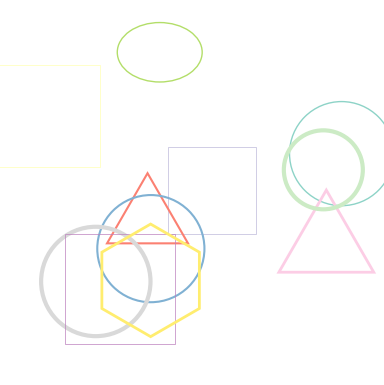[{"shape": "circle", "thickness": 1, "radius": 0.68, "center": [0.887, 0.601]}, {"shape": "square", "thickness": 0.5, "radius": 0.66, "center": [0.128, 0.7]}, {"shape": "square", "thickness": 0.5, "radius": 0.57, "center": [0.55, 0.505]}, {"shape": "triangle", "thickness": 1.5, "radius": 0.61, "center": [0.383, 0.429]}, {"shape": "circle", "thickness": 1.5, "radius": 0.7, "center": [0.392, 0.354]}, {"shape": "oval", "thickness": 1, "radius": 0.55, "center": [0.415, 0.864]}, {"shape": "triangle", "thickness": 2, "radius": 0.71, "center": [0.848, 0.364]}, {"shape": "circle", "thickness": 3, "radius": 0.71, "center": [0.249, 0.269]}, {"shape": "square", "thickness": 0.5, "radius": 0.71, "center": [0.312, 0.249]}, {"shape": "circle", "thickness": 3, "radius": 0.51, "center": [0.84, 0.559]}, {"shape": "hexagon", "thickness": 2, "radius": 0.73, "center": [0.391, 0.272]}]